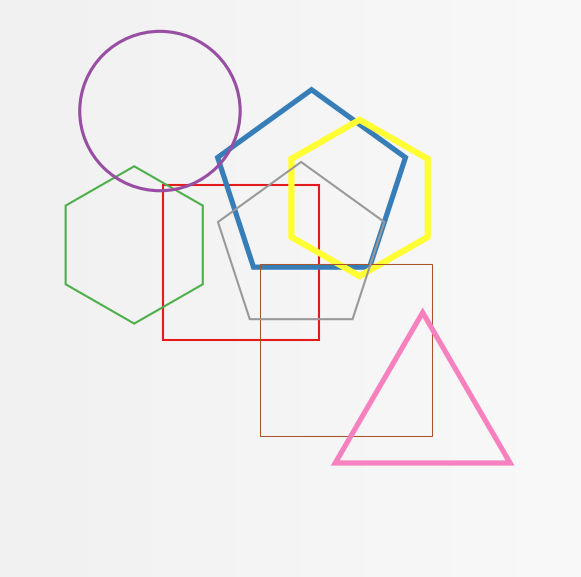[{"shape": "square", "thickness": 1, "radius": 0.67, "center": [0.415, 0.545]}, {"shape": "pentagon", "thickness": 2.5, "radius": 0.85, "center": [0.536, 0.674]}, {"shape": "hexagon", "thickness": 1, "radius": 0.68, "center": [0.231, 0.575]}, {"shape": "circle", "thickness": 1.5, "radius": 0.69, "center": [0.275, 0.807]}, {"shape": "hexagon", "thickness": 3, "radius": 0.68, "center": [0.619, 0.656]}, {"shape": "square", "thickness": 0.5, "radius": 0.74, "center": [0.595, 0.393]}, {"shape": "triangle", "thickness": 2.5, "radius": 0.87, "center": [0.727, 0.284]}, {"shape": "pentagon", "thickness": 1, "radius": 0.75, "center": [0.518, 0.568]}]